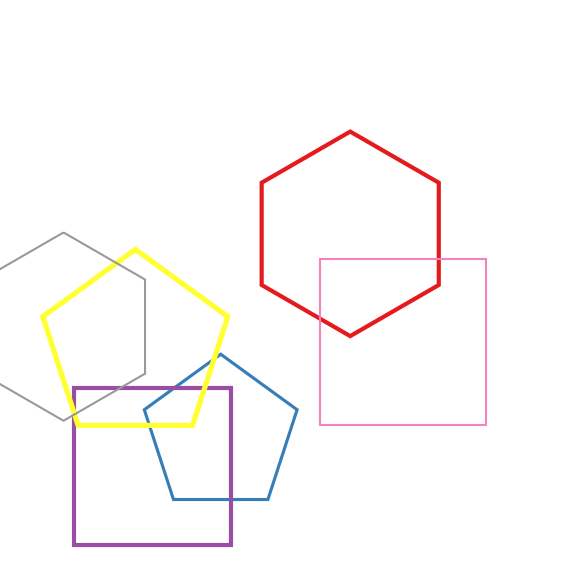[{"shape": "hexagon", "thickness": 2, "radius": 0.89, "center": [0.606, 0.594]}, {"shape": "pentagon", "thickness": 1.5, "radius": 0.7, "center": [0.382, 0.247]}, {"shape": "square", "thickness": 2, "radius": 0.68, "center": [0.264, 0.192]}, {"shape": "pentagon", "thickness": 2.5, "radius": 0.84, "center": [0.234, 0.399]}, {"shape": "square", "thickness": 1, "radius": 0.72, "center": [0.698, 0.406]}, {"shape": "hexagon", "thickness": 1, "radius": 0.82, "center": [0.11, 0.434]}]